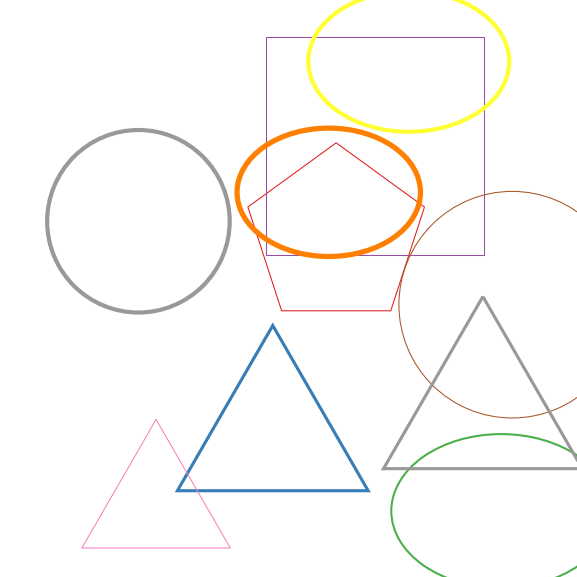[{"shape": "pentagon", "thickness": 0.5, "radius": 0.8, "center": [0.582, 0.591]}, {"shape": "triangle", "thickness": 1.5, "radius": 0.95, "center": [0.472, 0.245]}, {"shape": "oval", "thickness": 1, "radius": 0.95, "center": [0.868, 0.114]}, {"shape": "square", "thickness": 0.5, "radius": 0.94, "center": [0.649, 0.746]}, {"shape": "oval", "thickness": 2.5, "radius": 0.79, "center": [0.569, 0.666]}, {"shape": "oval", "thickness": 2, "radius": 0.87, "center": [0.708, 0.893]}, {"shape": "circle", "thickness": 0.5, "radius": 0.98, "center": [0.887, 0.472]}, {"shape": "triangle", "thickness": 0.5, "radius": 0.74, "center": [0.27, 0.124]}, {"shape": "circle", "thickness": 2, "radius": 0.79, "center": [0.24, 0.616]}, {"shape": "triangle", "thickness": 1.5, "radius": 0.99, "center": [0.836, 0.287]}]